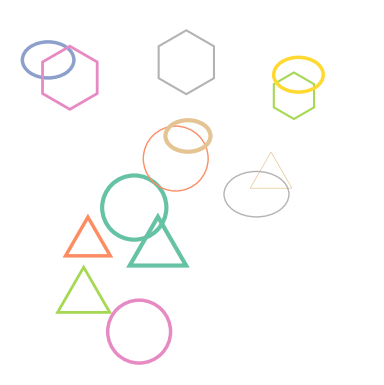[{"shape": "triangle", "thickness": 3, "radius": 0.42, "center": [0.41, 0.353]}, {"shape": "circle", "thickness": 3, "radius": 0.42, "center": [0.349, 0.461]}, {"shape": "circle", "thickness": 1, "radius": 0.42, "center": [0.456, 0.588]}, {"shape": "triangle", "thickness": 2.5, "radius": 0.34, "center": [0.228, 0.369]}, {"shape": "oval", "thickness": 2.5, "radius": 0.33, "center": [0.125, 0.844]}, {"shape": "hexagon", "thickness": 2, "radius": 0.41, "center": [0.181, 0.798]}, {"shape": "circle", "thickness": 2.5, "radius": 0.41, "center": [0.361, 0.139]}, {"shape": "hexagon", "thickness": 1.5, "radius": 0.3, "center": [0.763, 0.751]}, {"shape": "triangle", "thickness": 2, "radius": 0.39, "center": [0.217, 0.228]}, {"shape": "oval", "thickness": 2.5, "radius": 0.32, "center": [0.775, 0.806]}, {"shape": "oval", "thickness": 3, "radius": 0.29, "center": [0.488, 0.647]}, {"shape": "triangle", "thickness": 0.5, "radius": 0.31, "center": [0.704, 0.542]}, {"shape": "oval", "thickness": 1, "radius": 0.42, "center": [0.666, 0.496]}, {"shape": "hexagon", "thickness": 1.5, "radius": 0.41, "center": [0.484, 0.838]}]